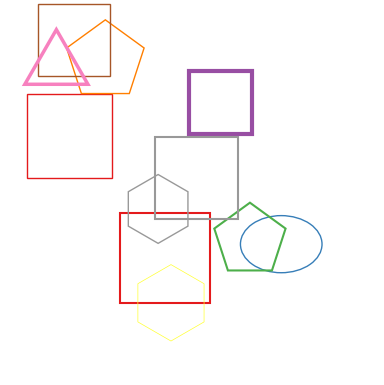[{"shape": "square", "thickness": 1.5, "radius": 0.58, "center": [0.43, 0.331]}, {"shape": "square", "thickness": 1, "radius": 0.55, "center": [0.181, 0.646]}, {"shape": "oval", "thickness": 1, "radius": 0.53, "center": [0.73, 0.366]}, {"shape": "pentagon", "thickness": 1.5, "radius": 0.49, "center": [0.649, 0.376]}, {"shape": "square", "thickness": 3, "radius": 0.41, "center": [0.573, 0.733]}, {"shape": "pentagon", "thickness": 1, "radius": 0.53, "center": [0.274, 0.843]}, {"shape": "hexagon", "thickness": 0.5, "radius": 0.5, "center": [0.444, 0.213]}, {"shape": "square", "thickness": 1, "radius": 0.46, "center": [0.192, 0.895]}, {"shape": "triangle", "thickness": 2.5, "radius": 0.47, "center": [0.146, 0.828]}, {"shape": "square", "thickness": 1.5, "radius": 0.54, "center": [0.51, 0.538]}, {"shape": "hexagon", "thickness": 1, "radius": 0.45, "center": [0.411, 0.457]}]